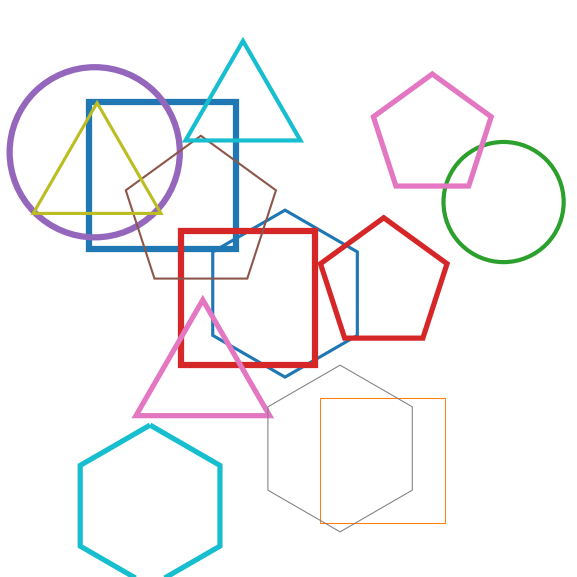[{"shape": "hexagon", "thickness": 1.5, "radius": 0.72, "center": [0.494, 0.491]}, {"shape": "square", "thickness": 3, "radius": 0.64, "center": [0.282, 0.695]}, {"shape": "square", "thickness": 0.5, "radius": 0.54, "center": [0.662, 0.202]}, {"shape": "circle", "thickness": 2, "radius": 0.52, "center": [0.872, 0.649]}, {"shape": "pentagon", "thickness": 2.5, "radius": 0.58, "center": [0.665, 0.507]}, {"shape": "square", "thickness": 3, "radius": 0.58, "center": [0.429, 0.483]}, {"shape": "circle", "thickness": 3, "radius": 0.74, "center": [0.164, 0.735]}, {"shape": "pentagon", "thickness": 1, "radius": 0.68, "center": [0.348, 0.627]}, {"shape": "triangle", "thickness": 2.5, "radius": 0.67, "center": [0.351, 0.346]}, {"shape": "pentagon", "thickness": 2.5, "radius": 0.54, "center": [0.749, 0.764]}, {"shape": "hexagon", "thickness": 0.5, "radius": 0.72, "center": [0.589, 0.223]}, {"shape": "triangle", "thickness": 1.5, "radius": 0.64, "center": [0.168, 0.693]}, {"shape": "triangle", "thickness": 2, "radius": 0.57, "center": [0.421, 0.813]}, {"shape": "hexagon", "thickness": 2.5, "radius": 0.7, "center": [0.26, 0.123]}]